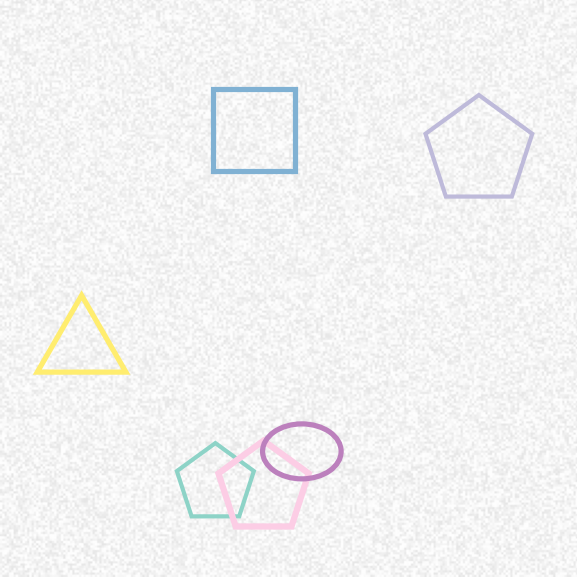[{"shape": "pentagon", "thickness": 2, "radius": 0.35, "center": [0.373, 0.162]}, {"shape": "pentagon", "thickness": 2, "radius": 0.49, "center": [0.829, 0.737]}, {"shape": "square", "thickness": 2.5, "radius": 0.36, "center": [0.44, 0.774]}, {"shape": "pentagon", "thickness": 3, "radius": 0.41, "center": [0.456, 0.154]}, {"shape": "oval", "thickness": 2.5, "radius": 0.34, "center": [0.523, 0.218]}, {"shape": "triangle", "thickness": 2.5, "radius": 0.44, "center": [0.141, 0.399]}]